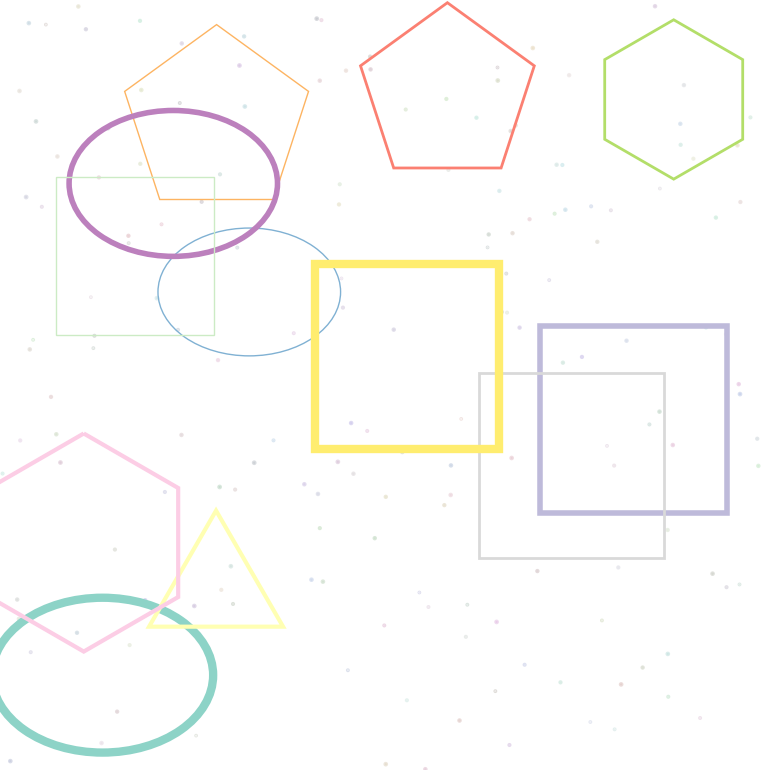[{"shape": "oval", "thickness": 3, "radius": 0.72, "center": [0.133, 0.123]}, {"shape": "triangle", "thickness": 1.5, "radius": 0.5, "center": [0.281, 0.236]}, {"shape": "square", "thickness": 2, "radius": 0.6, "center": [0.823, 0.455]}, {"shape": "pentagon", "thickness": 1, "radius": 0.59, "center": [0.581, 0.878]}, {"shape": "oval", "thickness": 0.5, "radius": 0.59, "center": [0.324, 0.621]}, {"shape": "pentagon", "thickness": 0.5, "radius": 0.63, "center": [0.281, 0.842]}, {"shape": "hexagon", "thickness": 1, "radius": 0.52, "center": [0.875, 0.871]}, {"shape": "hexagon", "thickness": 1.5, "radius": 0.71, "center": [0.109, 0.295]}, {"shape": "square", "thickness": 1, "radius": 0.6, "center": [0.742, 0.395]}, {"shape": "oval", "thickness": 2, "radius": 0.68, "center": [0.225, 0.762]}, {"shape": "square", "thickness": 0.5, "radius": 0.51, "center": [0.176, 0.667]}, {"shape": "square", "thickness": 3, "radius": 0.6, "center": [0.529, 0.537]}]